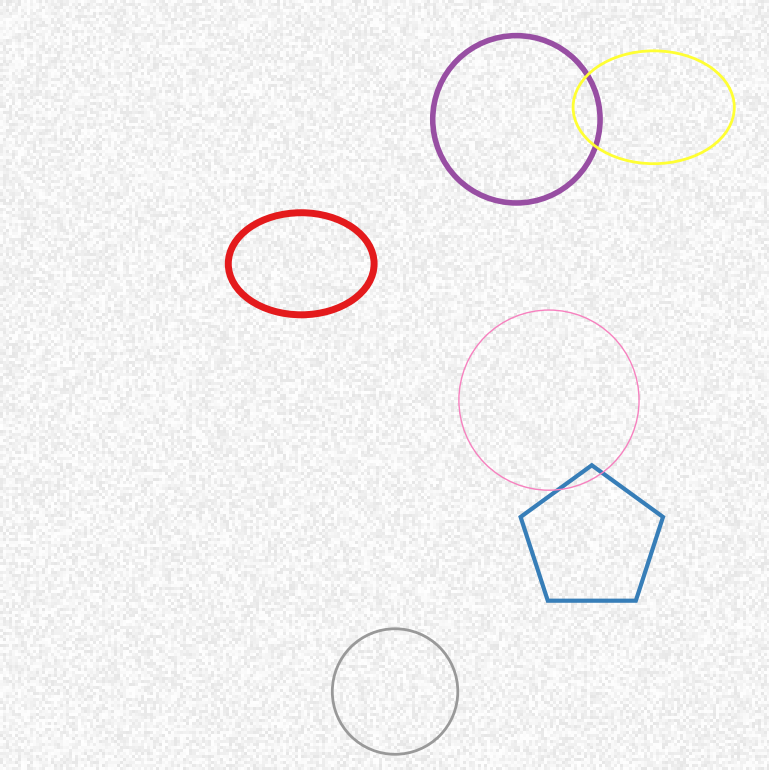[{"shape": "oval", "thickness": 2.5, "radius": 0.47, "center": [0.391, 0.657]}, {"shape": "pentagon", "thickness": 1.5, "radius": 0.49, "center": [0.769, 0.299]}, {"shape": "circle", "thickness": 2, "radius": 0.54, "center": [0.671, 0.845]}, {"shape": "oval", "thickness": 1, "radius": 0.52, "center": [0.849, 0.861]}, {"shape": "circle", "thickness": 0.5, "radius": 0.58, "center": [0.713, 0.48]}, {"shape": "circle", "thickness": 1, "radius": 0.41, "center": [0.513, 0.102]}]